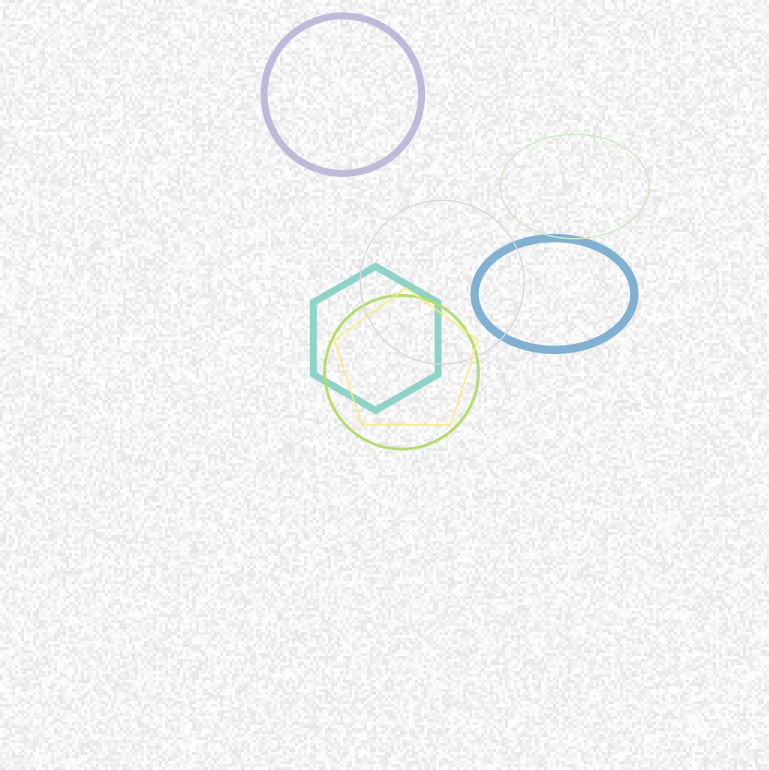[{"shape": "hexagon", "thickness": 2.5, "radius": 0.47, "center": [0.488, 0.561]}, {"shape": "circle", "thickness": 2.5, "radius": 0.51, "center": [0.445, 0.877]}, {"shape": "oval", "thickness": 3, "radius": 0.52, "center": [0.72, 0.618]}, {"shape": "circle", "thickness": 1, "radius": 0.5, "center": [0.522, 0.517]}, {"shape": "circle", "thickness": 0.5, "radius": 0.53, "center": [0.574, 0.633]}, {"shape": "oval", "thickness": 0.5, "radius": 0.48, "center": [0.746, 0.758]}, {"shape": "pentagon", "thickness": 0.5, "radius": 0.49, "center": [0.527, 0.528]}]